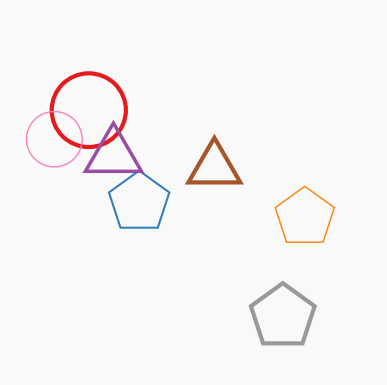[{"shape": "circle", "thickness": 3, "radius": 0.48, "center": [0.229, 0.714]}, {"shape": "pentagon", "thickness": 1.5, "radius": 0.41, "center": [0.359, 0.475]}, {"shape": "triangle", "thickness": 2.5, "radius": 0.42, "center": [0.293, 0.597]}, {"shape": "pentagon", "thickness": 1, "radius": 0.4, "center": [0.787, 0.436]}, {"shape": "triangle", "thickness": 3, "radius": 0.39, "center": [0.553, 0.565]}, {"shape": "circle", "thickness": 1, "radius": 0.36, "center": [0.14, 0.638]}, {"shape": "pentagon", "thickness": 3, "radius": 0.43, "center": [0.73, 0.178]}]